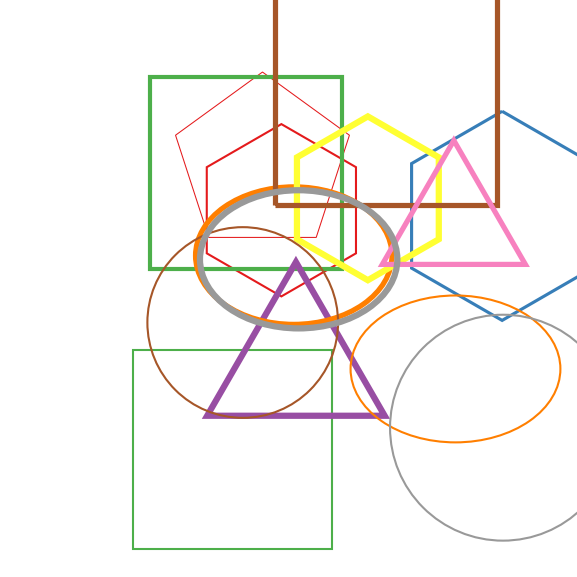[{"shape": "pentagon", "thickness": 0.5, "radius": 0.79, "center": [0.455, 0.716]}, {"shape": "hexagon", "thickness": 1, "radius": 0.75, "center": [0.487, 0.635]}, {"shape": "hexagon", "thickness": 1.5, "radius": 0.91, "center": [0.869, 0.625]}, {"shape": "square", "thickness": 1, "radius": 0.86, "center": [0.402, 0.22]}, {"shape": "square", "thickness": 2, "radius": 0.83, "center": [0.426, 0.7]}, {"shape": "triangle", "thickness": 3, "radius": 0.89, "center": [0.512, 0.368]}, {"shape": "oval", "thickness": 2.5, "radius": 0.85, "center": [0.509, 0.557]}, {"shape": "oval", "thickness": 1, "radius": 0.91, "center": [0.789, 0.36]}, {"shape": "hexagon", "thickness": 3, "radius": 0.71, "center": [0.637, 0.656]}, {"shape": "circle", "thickness": 1, "radius": 0.83, "center": [0.42, 0.441]}, {"shape": "square", "thickness": 2.5, "radius": 0.96, "center": [0.669, 0.836]}, {"shape": "triangle", "thickness": 2.5, "radius": 0.72, "center": [0.786, 0.613]}, {"shape": "circle", "thickness": 1, "radius": 0.98, "center": [0.871, 0.259]}, {"shape": "oval", "thickness": 3, "radius": 0.85, "center": [0.517, 0.55]}]